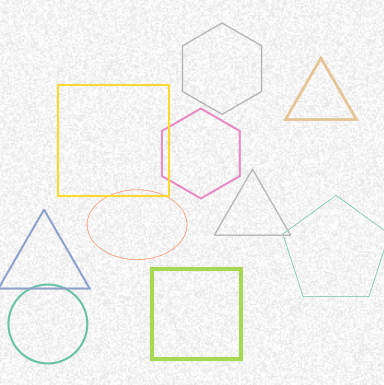[{"shape": "circle", "thickness": 1.5, "radius": 0.51, "center": [0.124, 0.158]}, {"shape": "pentagon", "thickness": 0.5, "radius": 0.73, "center": [0.873, 0.347]}, {"shape": "oval", "thickness": 0.5, "radius": 0.65, "center": [0.356, 0.416]}, {"shape": "triangle", "thickness": 1.5, "radius": 0.68, "center": [0.114, 0.319]}, {"shape": "hexagon", "thickness": 1.5, "radius": 0.58, "center": [0.522, 0.601]}, {"shape": "square", "thickness": 3, "radius": 0.58, "center": [0.51, 0.184]}, {"shape": "square", "thickness": 1.5, "radius": 0.72, "center": [0.295, 0.635]}, {"shape": "triangle", "thickness": 2, "radius": 0.53, "center": [0.834, 0.743]}, {"shape": "triangle", "thickness": 1, "radius": 0.57, "center": [0.656, 0.446]}, {"shape": "hexagon", "thickness": 1, "radius": 0.59, "center": [0.577, 0.822]}]